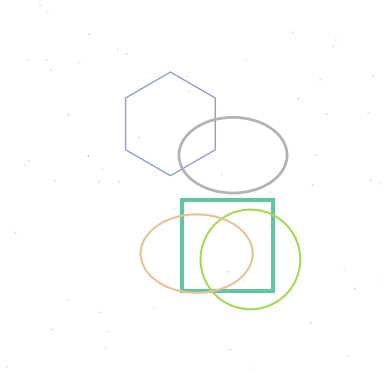[{"shape": "square", "thickness": 3, "radius": 0.59, "center": [0.591, 0.363]}, {"shape": "hexagon", "thickness": 1, "radius": 0.67, "center": [0.443, 0.678]}, {"shape": "circle", "thickness": 1.5, "radius": 0.65, "center": [0.65, 0.326]}, {"shape": "oval", "thickness": 1.5, "radius": 0.73, "center": [0.511, 0.341]}, {"shape": "oval", "thickness": 2, "radius": 0.7, "center": [0.605, 0.597]}]